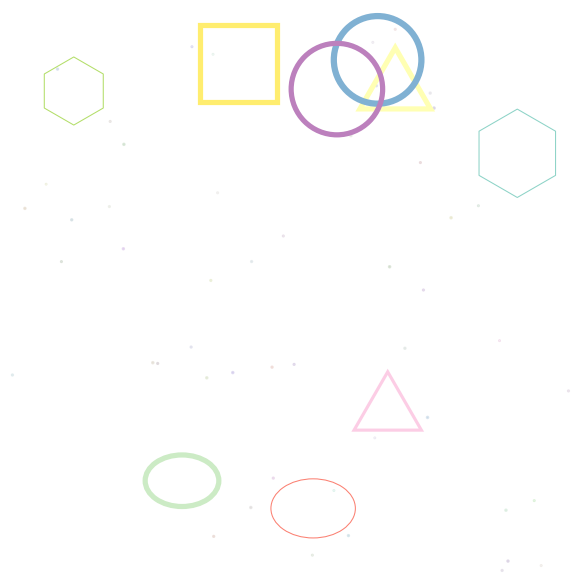[{"shape": "hexagon", "thickness": 0.5, "radius": 0.38, "center": [0.896, 0.734]}, {"shape": "triangle", "thickness": 2.5, "radius": 0.35, "center": [0.684, 0.846]}, {"shape": "oval", "thickness": 0.5, "radius": 0.37, "center": [0.542, 0.119]}, {"shape": "circle", "thickness": 3, "radius": 0.38, "center": [0.654, 0.895]}, {"shape": "hexagon", "thickness": 0.5, "radius": 0.29, "center": [0.128, 0.842]}, {"shape": "triangle", "thickness": 1.5, "radius": 0.34, "center": [0.671, 0.288]}, {"shape": "circle", "thickness": 2.5, "radius": 0.4, "center": [0.583, 0.845]}, {"shape": "oval", "thickness": 2.5, "radius": 0.32, "center": [0.315, 0.167]}, {"shape": "square", "thickness": 2.5, "radius": 0.33, "center": [0.413, 0.89]}]